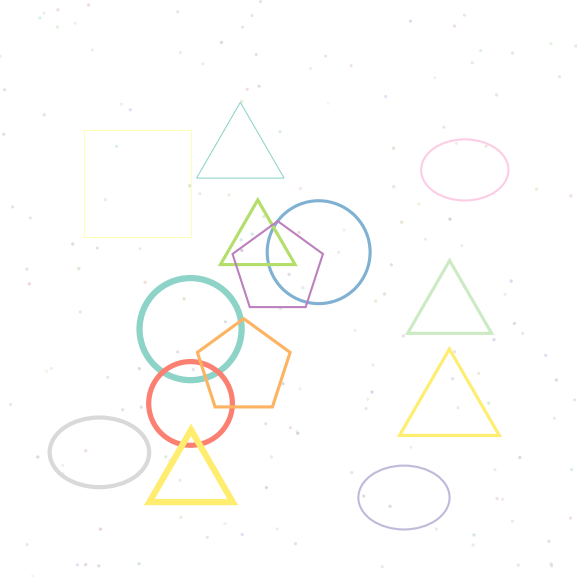[{"shape": "triangle", "thickness": 0.5, "radius": 0.44, "center": [0.416, 0.734]}, {"shape": "circle", "thickness": 3, "radius": 0.44, "center": [0.33, 0.429]}, {"shape": "square", "thickness": 0.5, "radius": 0.46, "center": [0.238, 0.681]}, {"shape": "oval", "thickness": 1, "radius": 0.39, "center": [0.699, 0.138]}, {"shape": "circle", "thickness": 2.5, "radius": 0.36, "center": [0.33, 0.301]}, {"shape": "circle", "thickness": 1.5, "radius": 0.45, "center": [0.552, 0.562]}, {"shape": "pentagon", "thickness": 1.5, "radius": 0.42, "center": [0.422, 0.363]}, {"shape": "triangle", "thickness": 1.5, "radius": 0.37, "center": [0.446, 0.578]}, {"shape": "oval", "thickness": 1, "radius": 0.38, "center": [0.805, 0.705]}, {"shape": "oval", "thickness": 2, "radius": 0.43, "center": [0.172, 0.216]}, {"shape": "pentagon", "thickness": 1, "radius": 0.41, "center": [0.481, 0.534]}, {"shape": "triangle", "thickness": 1.5, "radius": 0.42, "center": [0.779, 0.464]}, {"shape": "triangle", "thickness": 3, "radius": 0.42, "center": [0.331, 0.171]}, {"shape": "triangle", "thickness": 1.5, "radius": 0.5, "center": [0.778, 0.295]}]